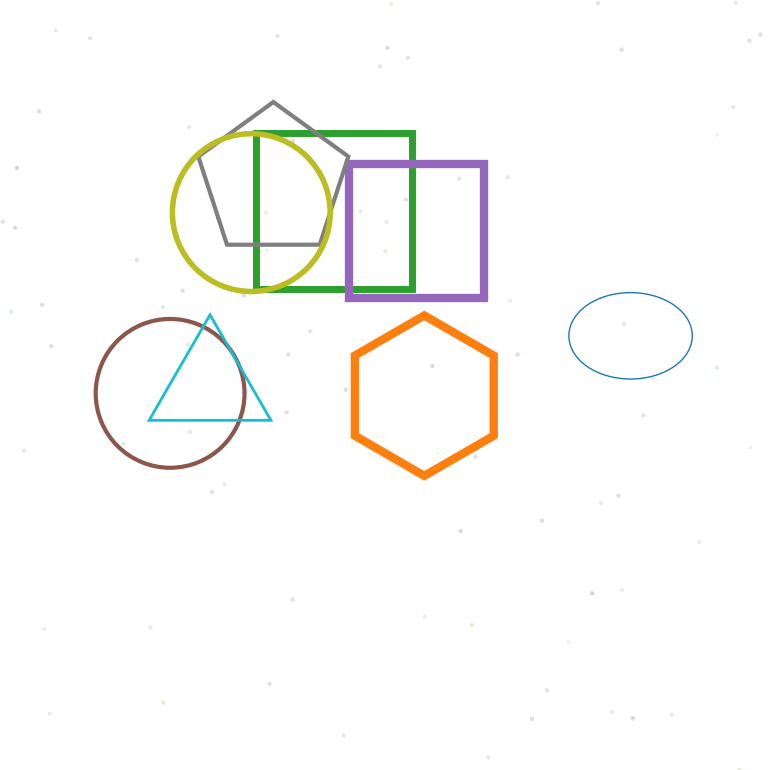[{"shape": "oval", "thickness": 0.5, "radius": 0.4, "center": [0.819, 0.564]}, {"shape": "hexagon", "thickness": 3, "radius": 0.52, "center": [0.551, 0.486]}, {"shape": "square", "thickness": 2.5, "radius": 0.51, "center": [0.434, 0.726]}, {"shape": "square", "thickness": 3, "radius": 0.44, "center": [0.541, 0.7]}, {"shape": "circle", "thickness": 1.5, "radius": 0.48, "center": [0.221, 0.489]}, {"shape": "pentagon", "thickness": 1.5, "radius": 0.51, "center": [0.355, 0.765]}, {"shape": "circle", "thickness": 2, "radius": 0.51, "center": [0.326, 0.724]}, {"shape": "triangle", "thickness": 1, "radius": 0.46, "center": [0.273, 0.5]}]